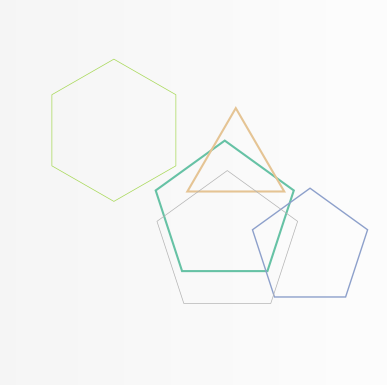[{"shape": "pentagon", "thickness": 1.5, "radius": 0.94, "center": [0.58, 0.447]}, {"shape": "pentagon", "thickness": 1, "radius": 0.78, "center": [0.8, 0.355]}, {"shape": "hexagon", "thickness": 0.5, "radius": 0.92, "center": [0.294, 0.662]}, {"shape": "triangle", "thickness": 1.5, "radius": 0.72, "center": [0.608, 0.575]}, {"shape": "pentagon", "thickness": 0.5, "radius": 0.95, "center": [0.587, 0.366]}]